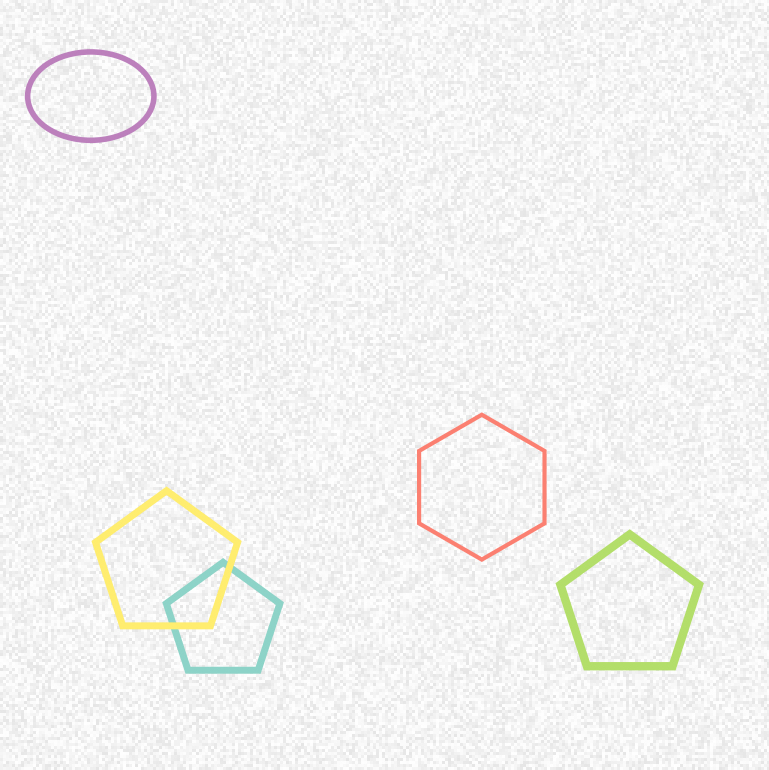[{"shape": "pentagon", "thickness": 2.5, "radius": 0.39, "center": [0.29, 0.192]}, {"shape": "hexagon", "thickness": 1.5, "radius": 0.47, "center": [0.626, 0.367]}, {"shape": "pentagon", "thickness": 3, "radius": 0.47, "center": [0.818, 0.211]}, {"shape": "oval", "thickness": 2, "radius": 0.41, "center": [0.118, 0.875]}, {"shape": "pentagon", "thickness": 2.5, "radius": 0.48, "center": [0.216, 0.266]}]